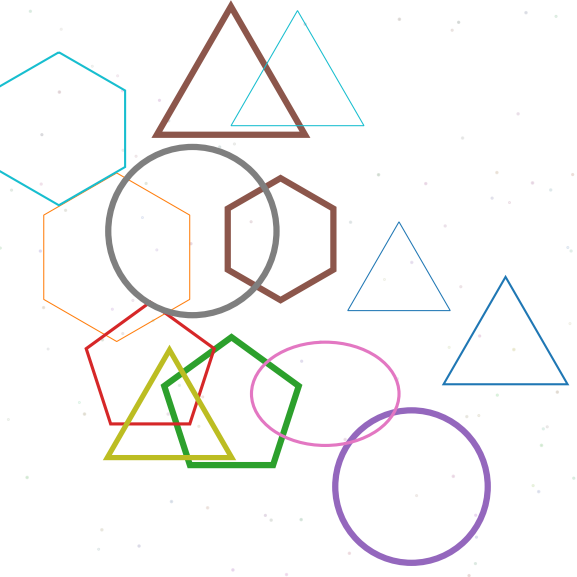[{"shape": "triangle", "thickness": 0.5, "radius": 0.51, "center": [0.691, 0.513]}, {"shape": "triangle", "thickness": 1, "radius": 0.62, "center": [0.875, 0.396]}, {"shape": "hexagon", "thickness": 0.5, "radius": 0.73, "center": [0.202, 0.554]}, {"shape": "pentagon", "thickness": 3, "radius": 0.61, "center": [0.401, 0.293]}, {"shape": "pentagon", "thickness": 1.5, "radius": 0.58, "center": [0.26, 0.359]}, {"shape": "circle", "thickness": 3, "radius": 0.66, "center": [0.713, 0.157]}, {"shape": "triangle", "thickness": 3, "radius": 0.74, "center": [0.4, 0.84]}, {"shape": "hexagon", "thickness": 3, "radius": 0.53, "center": [0.486, 0.585]}, {"shape": "oval", "thickness": 1.5, "radius": 0.64, "center": [0.563, 0.317]}, {"shape": "circle", "thickness": 3, "radius": 0.73, "center": [0.333, 0.599]}, {"shape": "triangle", "thickness": 2.5, "radius": 0.62, "center": [0.294, 0.269]}, {"shape": "triangle", "thickness": 0.5, "radius": 0.66, "center": [0.515, 0.848]}, {"shape": "hexagon", "thickness": 1, "radius": 0.66, "center": [0.102, 0.776]}]